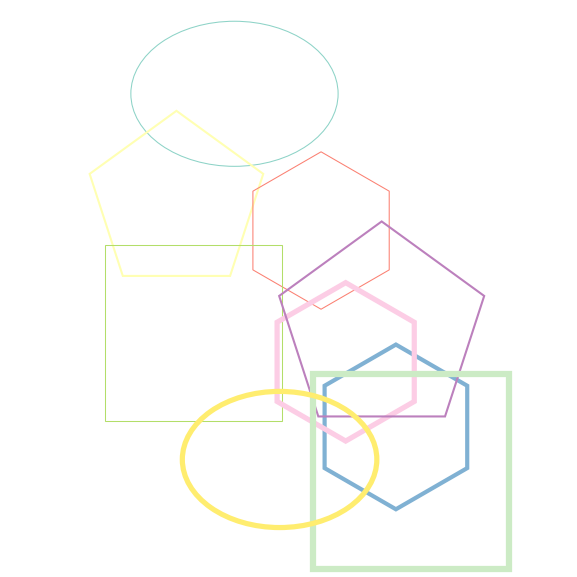[{"shape": "oval", "thickness": 0.5, "radius": 0.9, "center": [0.406, 0.837]}, {"shape": "pentagon", "thickness": 1, "radius": 0.79, "center": [0.306, 0.649]}, {"shape": "hexagon", "thickness": 0.5, "radius": 0.68, "center": [0.556, 0.6]}, {"shape": "hexagon", "thickness": 2, "radius": 0.71, "center": [0.686, 0.26]}, {"shape": "square", "thickness": 0.5, "radius": 0.76, "center": [0.335, 0.423]}, {"shape": "hexagon", "thickness": 2.5, "radius": 0.69, "center": [0.599, 0.373]}, {"shape": "pentagon", "thickness": 1, "radius": 0.93, "center": [0.661, 0.429]}, {"shape": "square", "thickness": 3, "radius": 0.85, "center": [0.712, 0.183]}, {"shape": "oval", "thickness": 2.5, "radius": 0.84, "center": [0.484, 0.204]}]